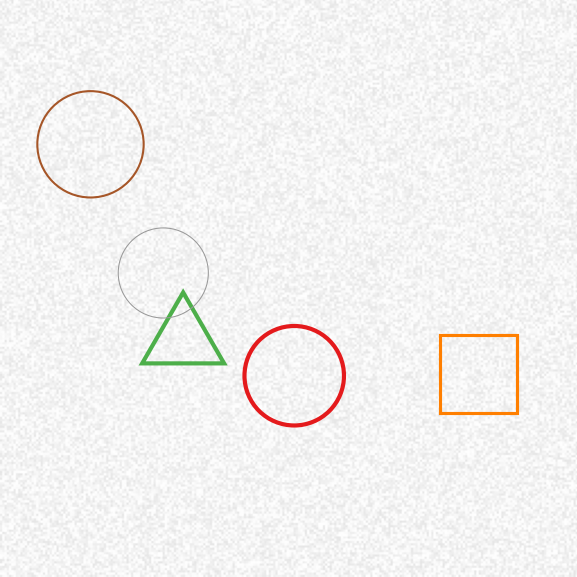[{"shape": "circle", "thickness": 2, "radius": 0.43, "center": [0.509, 0.349]}, {"shape": "triangle", "thickness": 2, "radius": 0.41, "center": [0.317, 0.411]}, {"shape": "square", "thickness": 1.5, "radius": 0.34, "center": [0.829, 0.351]}, {"shape": "circle", "thickness": 1, "radius": 0.46, "center": [0.157, 0.749]}, {"shape": "circle", "thickness": 0.5, "radius": 0.39, "center": [0.283, 0.526]}]